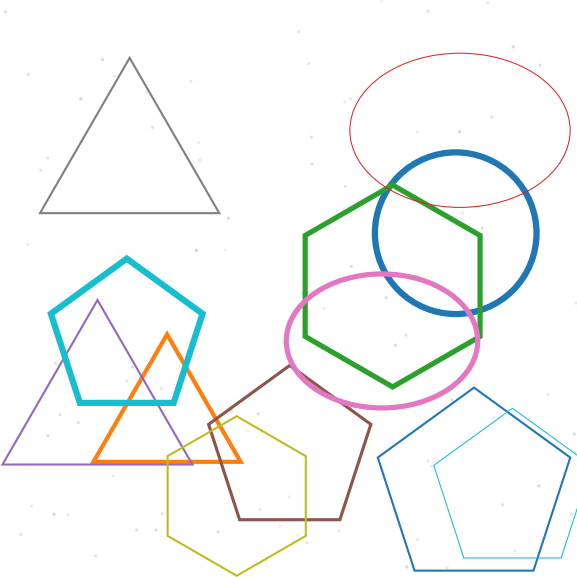[{"shape": "pentagon", "thickness": 1, "radius": 0.88, "center": [0.821, 0.153]}, {"shape": "circle", "thickness": 3, "radius": 0.7, "center": [0.789, 0.595]}, {"shape": "triangle", "thickness": 2, "radius": 0.74, "center": [0.289, 0.273]}, {"shape": "hexagon", "thickness": 2.5, "radius": 0.87, "center": [0.68, 0.504]}, {"shape": "oval", "thickness": 0.5, "radius": 0.95, "center": [0.797, 0.774]}, {"shape": "triangle", "thickness": 1, "radius": 0.95, "center": [0.169, 0.29]}, {"shape": "pentagon", "thickness": 1.5, "radius": 0.74, "center": [0.502, 0.219]}, {"shape": "oval", "thickness": 2.5, "radius": 0.83, "center": [0.661, 0.409]}, {"shape": "triangle", "thickness": 1, "radius": 0.9, "center": [0.224, 0.72]}, {"shape": "hexagon", "thickness": 1, "radius": 0.69, "center": [0.41, 0.14]}, {"shape": "pentagon", "thickness": 0.5, "radius": 0.72, "center": [0.887, 0.149]}, {"shape": "pentagon", "thickness": 3, "radius": 0.69, "center": [0.219, 0.413]}]